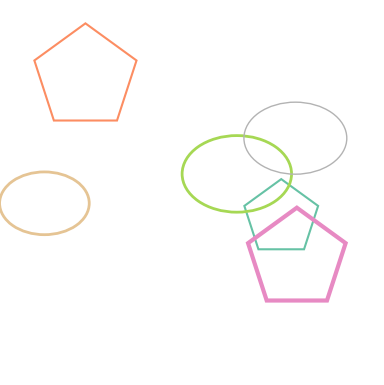[{"shape": "pentagon", "thickness": 1.5, "radius": 0.5, "center": [0.73, 0.434]}, {"shape": "pentagon", "thickness": 1.5, "radius": 0.7, "center": [0.222, 0.8]}, {"shape": "pentagon", "thickness": 3, "radius": 0.67, "center": [0.771, 0.327]}, {"shape": "oval", "thickness": 2, "radius": 0.71, "center": [0.615, 0.548]}, {"shape": "oval", "thickness": 2, "radius": 0.58, "center": [0.115, 0.472]}, {"shape": "oval", "thickness": 1, "radius": 0.67, "center": [0.767, 0.641]}]